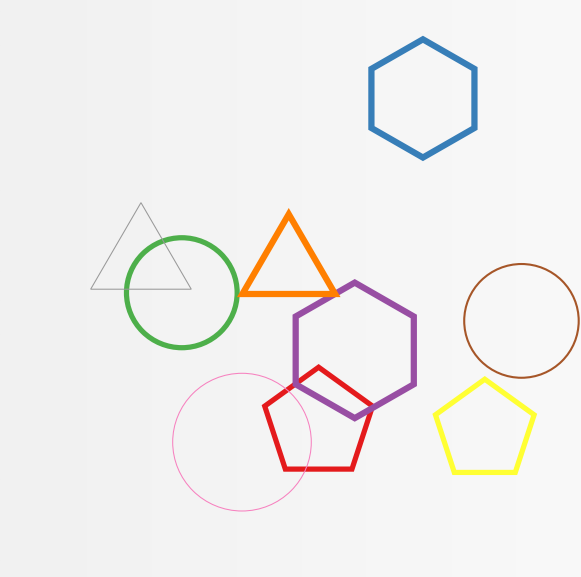[{"shape": "pentagon", "thickness": 2.5, "radius": 0.49, "center": [0.548, 0.266]}, {"shape": "hexagon", "thickness": 3, "radius": 0.51, "center": [0.728, 0.829]}, {"shape": "circle", "thickness": 2.5, "radius": 0.48, "center": [0.313, 0.492]}, {"shape": "hexagon", "thickness": 3, "radius": 0.59, "center": [0.61, 0.392]}, {"shape": "triangle", "thickness": 3, "radius": 0.46, "center": [0.497, 0.536]}, {"shape": "pentagon", "thickness": 2.5, "radius": 0.45, "center": [0.834, 0.253]}, {"shape": "circle", "thickness": 1, "radius": 0.49, "center": [0.897, 0.443]}, {"shape": "circle", "thickness": 0.5, "radius": 0.6, "center": [0.416, 0.234]}, {"shape": "triangle", "thickness": 0.5, "radius": 0.5, "center": [0.243, 0.548]}]